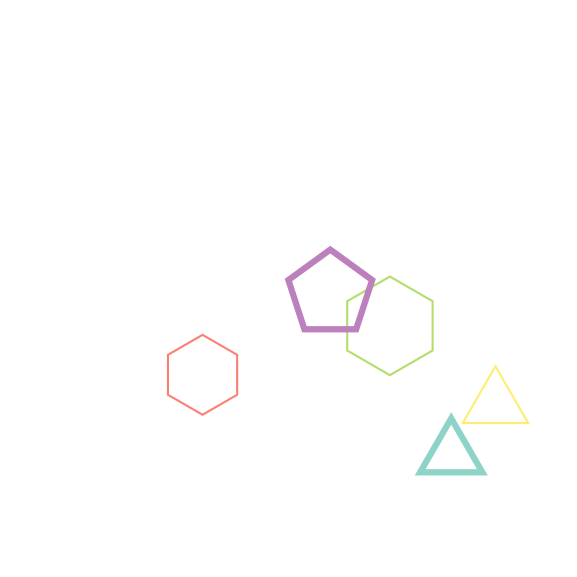[{"shape": "triangle", "thickness": 3, "radius": 0.31, "center": [0.781, 0.212]}, {"shape": "hexagon", "thickness": 1, "radius": 0.35, "center": [0.351, 0.35]}, {"shape": "hexagon", "thickness": 1, "radius": 0.43, "center": [0.675, 0.435]}, {"shape": "pentagon", "thickness": 3, "radius": 0.38, "center": [0.572, 0.491]}, {"shape": "triangle", "thickness": 1, "radius": 0.33, "center": [0.858, 0.299]}]